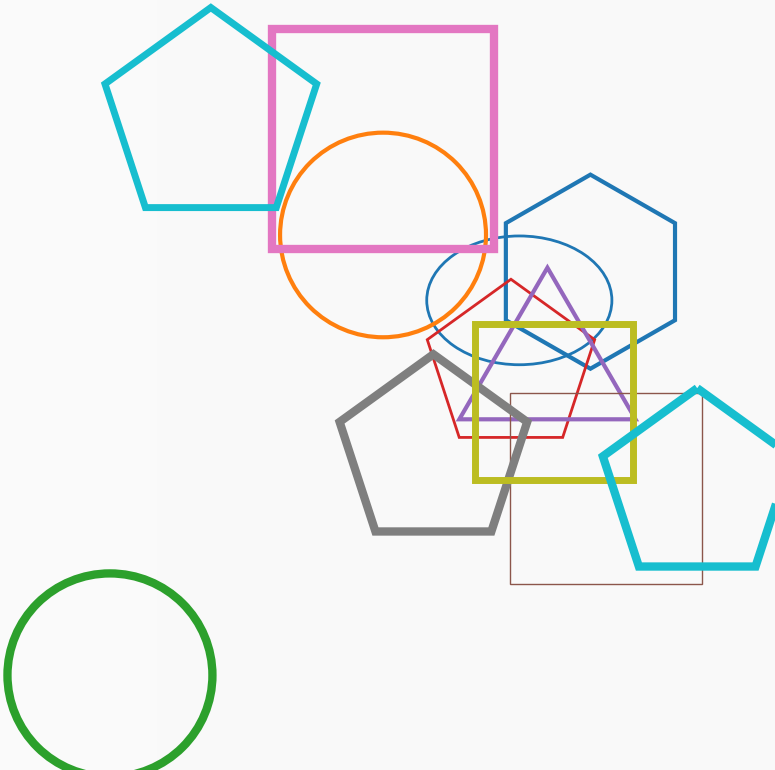[{"shape": "hexagon", "thickness": 1.5, "radius": 0.63, "center": [0.762, 0.647]}, {"shape": "oval", "thickness": 1, "radius": 0.6, "center": [0.67, 0.61]}, {"shape": "circle", "thickness": 1.5, "radius": 0.66, "center": [0.494, 0.695]}, {"shape": "circle", "thickness": 3, "radius": 0.66, "center": [0.142, 0.123]}, {"shape": "pentagon", "thickness": 1, "radius": 0.57, "center": [0.659, 0.524]}, {"shape": "triangle", "thickness": 1.5, "radius": 0.66, "center": [0.706, 0.521]}, {"shape": "square", "thickness": 0.5, "radius": 0.62, "center": [0.782, 0.366]}, {"shape": "square", "thickness": 3, "radius": 0.72, "center": [0.494, 0.819]}, {"shape": "pentagon", "thickness": 3, "radius": 0.64, "center": [0.559, 0.413]}, {"shape": "square", "thickness": 2.5, "radius": 0.51, "center": [0.715, 0.477]}, {"shape": "pentagon", "thickness": 2.5, "radius": 0.72, "center": [0.272, 0.847]}, {"shape": "pentagon", "thickness": 3, "radius": 0.64, "center": [0.9, 0.368]}]